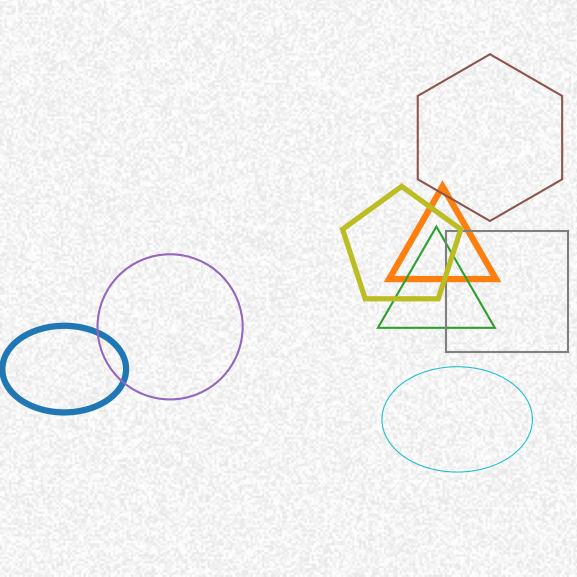[{"shape": "oval", "thickness": 3, "radius": 0.54, "center": [0.111, 0.36]}, {"shape": "triangle", "thickness": 3, "radius": 0.53, "center": [0.766, 0.569]}, {"shape": "triangle", "thickness": 1, "radius": 0.58, "center": [0.756, 0.49]}, {"shape": "circle", "thickness": 1, "radius": 0.63, "center": [0.295, 0.433]}, {"shape": "hexagon", "thickness": 1, "radius": 0.72, "center": [0.848, 0.761]}, {"shape": "square", "thickness": 1, "radius": 0.53, "center": [0.878, 0.494]}, {"shape": "pentagon", "thickness": 2.5, "radius": 0.54, "center": [0.696, 0.569]}, {"shape": "oval", "thickness": 0.5, "radius": 0.65, "center": [0.792, 0.273]}]